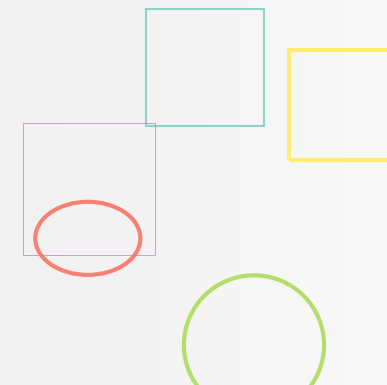[{"shape": "square", "thickness": 1.5, "radius": 0.76, "center": [0.53, 0.825]}, {"shape": "oval", "thickness": 3, "radius": 0.68, "center": [0.227, 0.381]}, {"shape": "circle", "thickness": 3, "radius": 0.9, "center": [0.655, 0.104]}, {"shape": "square", "thickness": 0.5, "radius": 0.85, "center": [0.23, 0.509]}, {"shape": "square", "thickness": 3, "radius": 0.72, "center": [0.89, 0.727]}]